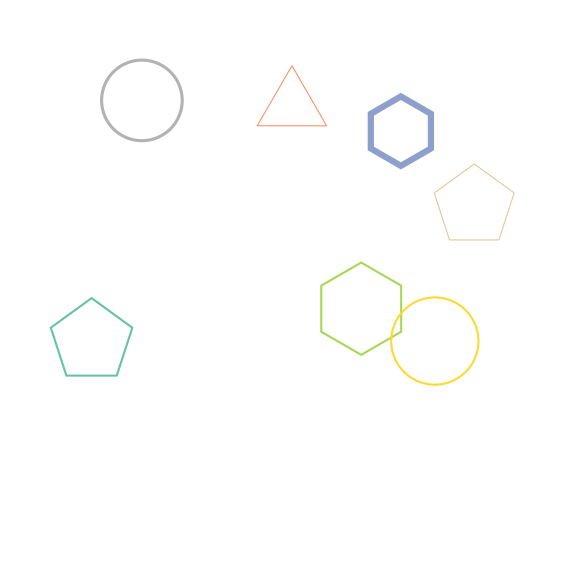[{"shape": "pentagon", "thickness": 1, "radius": 0.37, "center": [0.159, 0.409]}, {"shape": "triangle", "thickness": 0.5, "radius": 0.35, "center": [0.506, 0.816]}, {"shape": "hexagon", "thickness": 3, "radius": 0.3, "center": [0.694, 0.772]}, {"shape": "hexagon", "thickness": 1, "radius": 0.4, "center": [0.625, 0.465]}, {"shape": "circle", "thickness": 1, "radius": 0.38, "center": [0.753, 0.409]}, {"shape": "pentagon", "thickness": 0.5, "radius": 0.36, "center": [0.821, 0.643]}, {"shape": "circle", "thickness": 1.5, "radius": 0.35, "center": [0.246, 0.825]}]